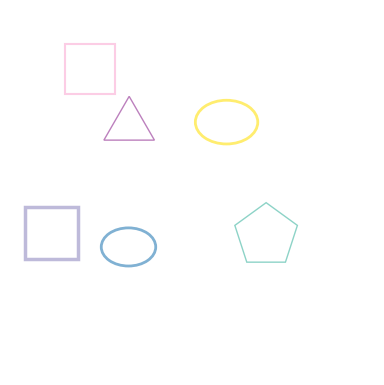[{"shape": "pentagon", "thickness": 1, "radius": 0.43, "center": [0.691, 0.388]}, {"shape": "square", "thickness": 2.5, "radius": 0.34, "center": [0.134, 0.394]}, {"shape": "oval", "thickness": 2, "radius": 0.35, "center": [0.334, 0.359]}, {"shape": "square", "thickness": 1.5, "radius": 0.33, "center": [0.234, 0.821]}, {"shape": "triangle", "thickness": 1, "radius": 0.38, "center": [0.335, 0.674]}, {"shape": "oval", "thickness": 2, "radius": 0.41, "center": [0.588, 0.683]}]